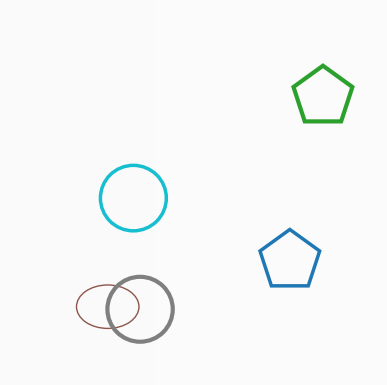[{"shape": "pentagon", "thickness": 2.5, "radius": 0.4, "center": [0.748, 0.323]}, {"shape": "pentagon", "thickness": 3, "radius": 0.4, "center": [0.833, 0.749]}, {"shape": "oval", "thickness": 1, "radius": 0.4, "center": [0.278, 0.203]}, {"shape": "circle", "thickness": 3, "radius": 0.42, "center": [0.362, 0.197]}, {"shape": "circle", "thickness": 2.5, "radius": 0.43, "center": [0.344, 0.485]}]